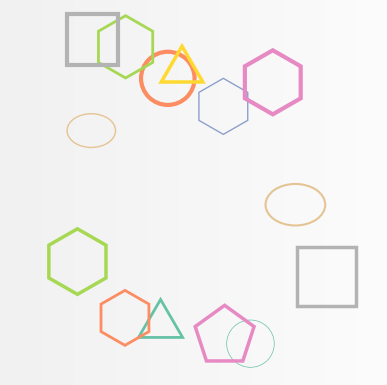[{"shape": "triangle", "thickness": 2, "radius": 0.33, "center": [0.414, 0.156]}, {"shape": "circle", "thickness": 0.5, "radius": 0.31, "center": [0.646, 0.107]}, {"shape": "hexagon", "thickness": 2, "radius": 0.36, "center": [0.322, 0.174]}, {"shape": "circle", "thickness": 3, "radius": 0.35, "center": [0.433, 0.797]}, {"shape": "hexagon", "thickness": 1, "radius": 0.36, "center": [0.576, 0.724]}, {"shape": "pentagon", "thickness": 2.5, "radius": 0.4, "center": [0.58, 0.127]}, {"shape": "hexagon", "thickness": 3, "radius": 0.42, "center": [0.704, 0.786]}, {"shape": "hexagon", "thickness": 2, "radius": 0.4, "center": [0.324, 0.878]}, {"shape": "hexagon", "thickness": 2.5, "radius": 0.43, "center": [0.2, 0.321]}, {"shape": "triangle", "thickness": 2.5, "radius": 0.31, "center": [0.47, 0.818]}, {"shape": "oval", "thickness": 1, "radius": 0.31, "center": [0.236, 0.661]}, {"shape": "oval", "thickness": 1.5, "radius": 0.39, "center": [0.762, 0.468]}, {"shape": "square", "thickness": 3, "radius": 0.33, "center": [0.239, 0.897]}, {"shape": "square", "thickness": 2.5, "radius": 0.38, "center": [0.843, 0.283]}]